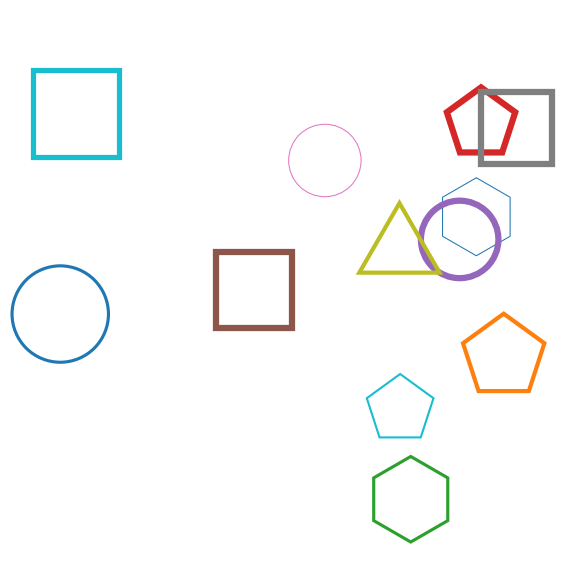[{"shape": "circle", "thickness": 1.5, "radius": 0.42, "center": [0.104, 0.455]}, {"shape": "hexagon", "thickness": 0.5, "radius": 0.34, "center": [0.825, 0.624]}, {"shape": "pentagon", "thickness": 2, "radius": 0.37, "center": [0.872, 0.382]}, {"shape": "hexagon", "thickness": 1.5, "radius": 0.37, "center": [0.711, 0.135]}, {"shape": "pentagon", "thickness": 3, "radius": 0.31, "center": [0.833, 0.786]}, {"shape": "circle", "thickness": 3, "radius": 0.34, "center": [0.796, 0.585]}, {"shape": "square", "thickness": 3, "radius": 0.33, "center": [0.44, 0.496]}, {"shape": "circle", "thickness": 0.5, "radius": 0.31, "center": [0.563, 0.721]}, {"shape": "square", "thickness": 3, "radius": 0.31, "center": [0.894, 0.777]}, {"shape": "triangle", "thickness": 2, "radius": 0.4, "center": [0.692, 0.567]}, {"shape": "square", "thickness": 2.5, "radius": 0.37, "center": [0.132, 0.803]}, {"shape": "pentagon", "thickness": 1, "radius": 0.3, "center": [0.693, 0.291]}]